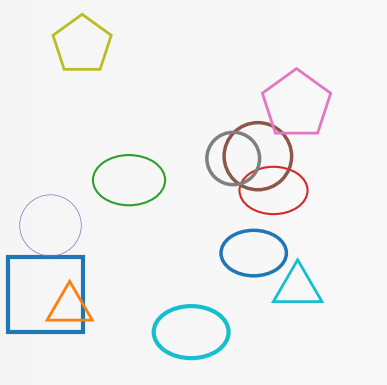[{"shape": "square", "thickness": 3, "radius": 0.49, "center": [0.118, 0.235]}, {"shape": "oval", "thickness": 2.5, "radius": 0.42, "center": [0.655, 0.343]}, {"shape": "triangle", "thickness": 2, "radius": 0.34, "center": [0.18, 0.202]}, {"shape": "oval", "thickness": 1.5, "radius": 0.47, "center": [0.333, 0.532]}, {"shape": "oval", "thickness": 1.5, "radius": 0.44, "center": [0.706, 0.505]}, {"shape": "circle", "thickness": 0.5, "radius": 0.4, "center": [0.13, 0.415]}, {"shape": "circle", "thickness": 2.5, "radius": 0.44, "center": [0.665, 0.594]}, {"shape": "pentagon", "thickness": 2, "radius": 0.46, "center": [0.765, 0.729]}, {"shape": "circle", "thickness": 2.5, "radius": 0.34, "center": [0.602, 0.588]}, {"shape": "pentagon", "thickness": 2, "radius": 0.39, "center": [0.212, 0.884]}, {"shape": "oval", "thickness": 3, "radius": 0.48, "center": [0.493, 0.137]}, {"shape": "triangle", "thickness": 2, "radius": 0.36, "center": [0.768, 0.253]}]